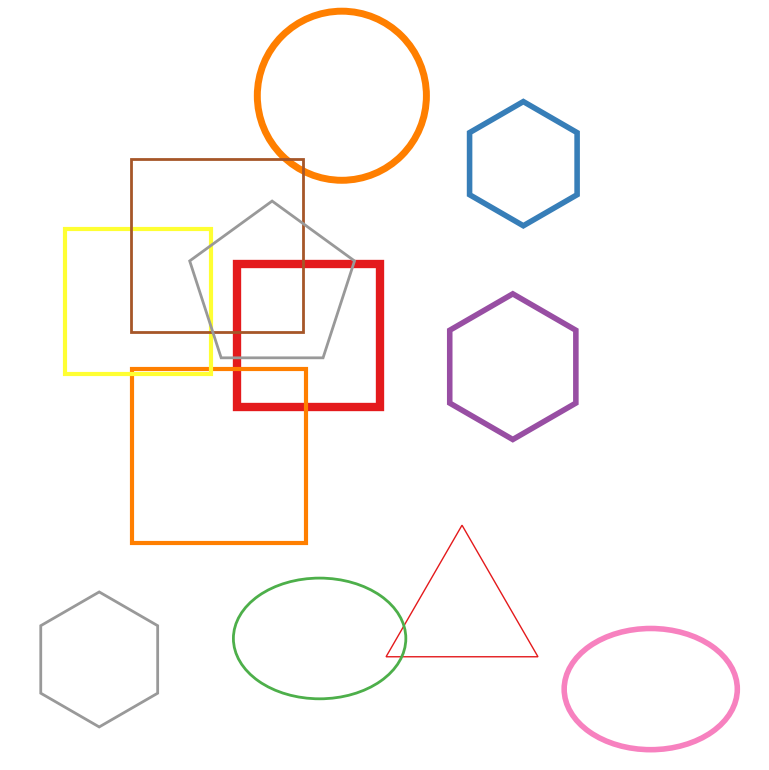[{"shape": "square", "thickness": 3, "radius": 0.46, "center": [0.401, 0.564]}, {"shape": "triangle", "thickness": 0.5, "radius": 0.57, "center": [0.6, 0.204]}, {"shape": "hexagon", "thickness": 2, "radius": 0.4, "center": [0.68, 0.787]}, {"shape": "oval", "thickness": 1, "radius": 0.56, "center": [0.415, 0.171]}, {"shape": "hexagon", "thickness": 2, "radius": 0.47, "center": [0.666, 0.524]}, {"shape": "square", "thickness": 1.5, "radius": 0.57, "center": [0.284, 0.408]}, {"shape": "circle", "thickness": 2.5, "radius": 0.55, "center": [0.444, 0.876]}, {"shape": "square", "thickness": 1.5, "radius": 0.47, "center": [0.179, 0.608]}, {"shape": "square", "thickness": 1, "radius": 0.56, "center": [0.282, 0.681]}, {"shape": "oval", "thickness": 2, "radius": 0.56, "center": [0.845, 0.105]}, {"shape": "pentagon", "thickness": 1, "radius": 0.56, "center": [0.353, 0.626]}, {"shape": "hexagon", "thickness": 1, "radius": 0.44, "center": [0.129, 0.144]}]